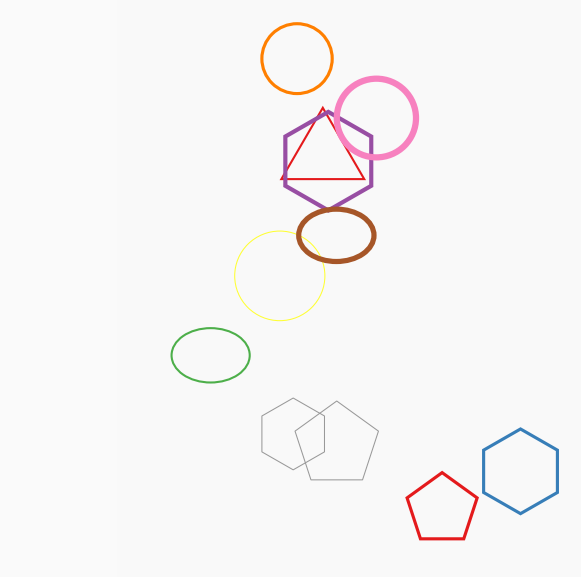[{"shape": "pentagon", "thickness": 1.5, "radius": 0.32, "center": [0.761, 0.117]}, {"shape": "triangle", "thickness": 1, "radius": 0.41, "center": [0.555, 0.73]}, {"shape": "hexagon", "thickness": 1.5, "radius": 0.37, "center": [0.896, 0.183]}, {"shape": "oval", "thickness": 1, "radius": 0.34, "center": [0.362, 0.384]}, {"shape": "hexagon", "thickness": 2, "radius": 0.43, "center": [0.565, 0.72]}, {"shape": "circle", "thickness": 1.5, "radius": 0.3, "center": [0.511, 0.898]}, {"shape": "circle", "thickness": 0.5, "radius": 0.39, "center": [0.481, 0.521]}, {"shape": "oval", "thickness": 2.5, "radius": 0.32, "center": [0.579, 0.592]}, {"shape": "circle", "thickness": 3, "radius": 0.34, "center": [0.648, 0.795]}, {"shape": "hexagon", "thickness": 0.5, "radius": 0.31, "center": [0.504, 0.248]}, {"shape": "pentagon", "thickness": 0.5, "radius": 0.38, "center": [0.579, 0.229]}]